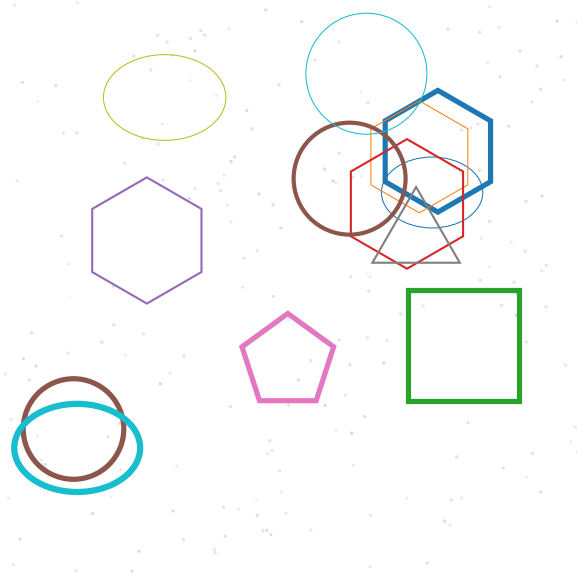[{"shape": "oval", "thickness": 0.5, "radius": 0.44, "center": [0.748, 0.666]}, {"shape": "hexagon", "thickness": 2.5, "radius": 0.53, "center": [0.758, 0.737]}, {"shape": "hexagon", "thickness": 0.5, "radius": 0.48, "center": [0.726, 0.728]}, {"shape": "square", "thickness": 2.5, "radius": 0.48, "center": [0.802, 0.401]}, {"shape": "hexagon", "thickness": 1, "radius": 0.56, "center": [0.705, 0.646]}, {"shape": "hexagon", "thickness": 1, "radius": 0.55, "center": [0.254, 0.583]}, {"shape": "circle", "thickness": 2, "radius": 0.48, "center": [0.605, 0.69]}, {"shape": "circle", "thickness": 2.5, "radius": 0.44, "center": [0.127, 0.256]}, {"shape": "pentagon", "thickness": 2.5, "radius": 0.42, "center": [0.498, 0.373]}, {"shape": "triangle", "thickness": 1, "radius": 0.44, "center": [0.721, 0.588]}, {"shape": "oval", "thickness": 0.5, "radius": 0.53, "center": [0.285, 0.83]}, {"shape": "circle", "thickness": 0.5, "radius": 0.52, "center": [0.634, 0.871]}, {"shape": "oval", "thickness": 3, "radius": 0.55, "center": [0.134, 0.223]}]